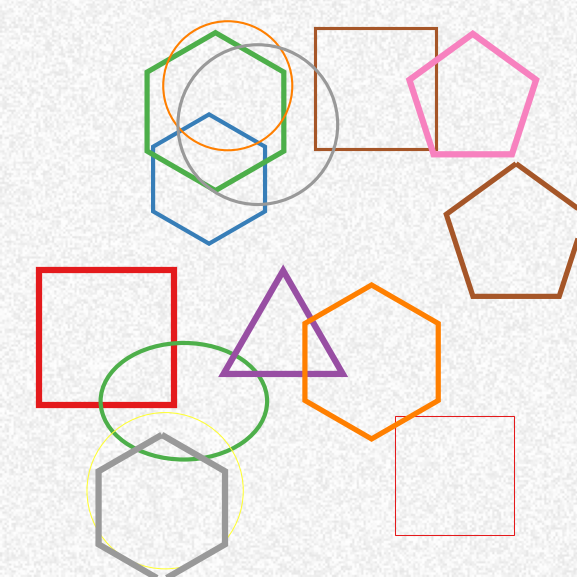[{"shape": "square", "thickness": 0.5, "radius": 0.51, "center": [0.787, 0.176]}, {"shape": "square", "thickness": 3, "radius": 0.58, "center": [0.184, 0.414]}, {"shape": "hexagon", "thickness": 2, "radius": 0.56, "center": [0.362, 0.689]}, {"shape": "oval", "thickness": 2, "radius": 0.72, "center": [0.318, 0.304]}, {"shape": "hexagon", "thickness": 2.5, "radius": 0.68, "center": [0.373, 0.806]}, {"shape": "triangle", "thickness": 3, "radius": 0.6, "center": [0.49, 0.411]}, {"shape": "hexagon", "thickness": 2.5, "radius": 0.67, "center": [0.643, 0.372]}, {"shape": "circle", "thickness": 1, "radius": 0.56, "center": [0.394, 0.851]}, {"shape": "circle", "thickness": 0.5, "radius": 0.68, "center": [0.286, 0.149]}, {"shape": "pentagon", "thickness": 2.5, "radius": 0.64, "center": [0.894, 0.589]}, {"shape": "square", "thickness": 1.5, "radius": 0.52, "center": [0.65, 0.846]}, {"shape": "pentagon", "thickness": 3, "radius": 0.58, "center": [0.819, 0.825]}, {"shape": "circle", "thickness": 1.5, "radius": 0.69, "center": [0.446, 0.783]}, {"shape": "hexagon", "thickness": 3, "radius": 0.63, "center": [0.28, 0.12]}]